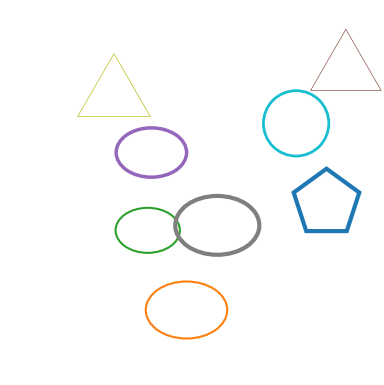[{"shape": "pentagon", "thickness": 3, "radius": 0.45, "center": [0.848, 0.472]}, {"shape": "oval", "thickness": 1.5, "radius": 0.53, "center": [0.484, 0.195]}, {"shape": "oval", "thickness": 1.5, "radius": 0.42, "center": [0.384, 0.402]}, {"shape": "oval", "thickness": 2.5, "radius": 0.46, "center": [0.393, 0.604]}, {"shape": "triangle", "thickness": 0.5, "radius": 0.53, "center": [0.898, 0.818]}, {"shape": "oval", "thickness": 3, "radius": 0.55, "center": [0.564, 0.415]}, {"shape": "triangle", "thickness": 0.5, "radius": 0.55, "center": [0.296, 0.752]}, {"shape": "circle", "thickness": 2, "radius": 0.42, "center": [0.769, 0.68]}]